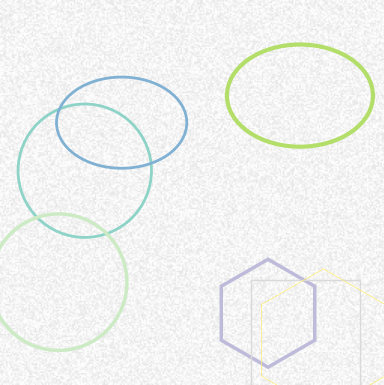[{"shape": "circle", "thickness": 2, "radius": 0.87, "center": [0.22, 0.557]}, {"shape": "hexagon", "thickness": 2.5, "radius": 0.7, "center": [0.696, 0.186]}, {"shape": "oval", "thickness": 2, "radius": 0.85, "center": [0.316, 0.681]}, {"shape": "oval", "thickness": 3, "radius": 0.95, "center": [0.779, 0.752]}, {"shape": "square", "thickness": 1, "radius": 0.71, "center": [0.794, 0.131]}, {"shape": "circle", "thickness": 2.5, "radius": 0.89, "center": [0.152, 0.267]}, {"shape": "hexagon", "thickness": 0.5, "radius": 0.93, "center": [0.84, 0.116]}]